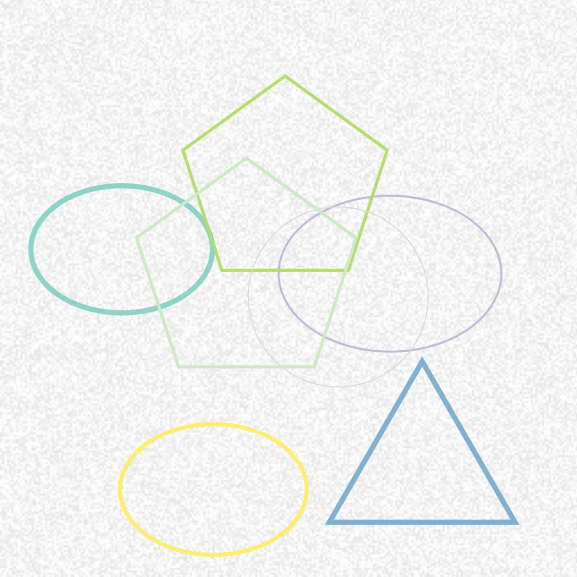[{"shape": "oval", "thickness": 2.5, "radius": 0.79, "center": [0.211, 0.567]}, {"shape": "oval", "thickness": 1, "radius": 0.96, "center": [0.675, 0.525]}, {"shape": "triangle", "thickness": 2.5, "radius": 0.93, "center": [0.731, 0.188]}, {"shape": "pentagon", "thickness": 1.5, "radius": 0.93, "center": [0.494, 0.681]}, {"shape": "circle", "thickness": 0.5, "radius": 0.78, "center": [0.586, 0.485]}, {"shape": "pentagon", "thickness": 1.5, "radius": 1.0, "center": [0.427, 0.526]}, {"shape": "oval", "thickness": 2, "radius": 0.81, "center": [0.37, 0.152]}]